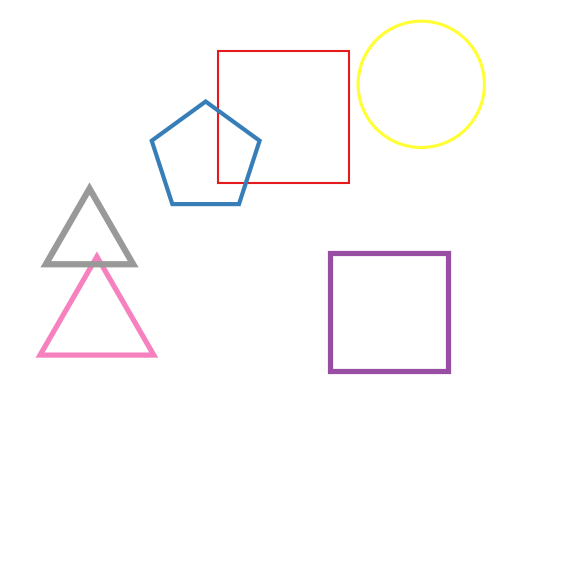[{"shape": "square", "thickness": 1, "radius": 0.57, "center": [0.491, 0.797]}, {"shape": "pentagon", "thickness": 2, "radius": 0.49, "center": [0.356, 0.725]}, {"shape": "square", "thickness": 2.5, "radius": 0.51, "center": [0.673, 0.459]}, {"shape": "circle", "thickness": 1.5, "radius": 0.55, "center": [0.729, 0.853]}, {"shape": "triangle", "thickness": 2.5, "radius": 0.57, "center": [0.168, 0.441]}, {"shape": "triangle", "thickness": 3, "radius": 0.44, "center": [0.155, 0.585]}]